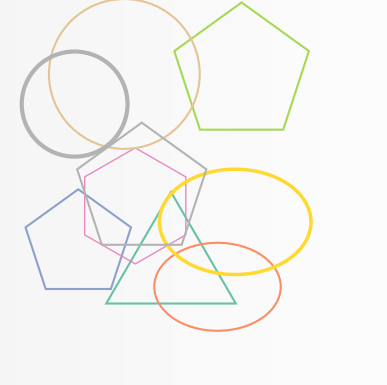[{"shape": "triangle", "thickness": 1.5, "radius": 0.97, "center": [0.441, 0.308]}, {"shape": "oval", "thickness": 1.5, "radius": 0.82, "center": [0.561, 0.255]}, {"shape": "pentagon", "thickness": 1.5, "radius": 0.72, "center": [0.202, 0.365]}, {"shape": "hexagon", "thickness": 1, "radius": 0.75, "center": [0.349, 0.465]}, {"shape": "pentagon", "thickness": 1.5, "radius": 0.91, "center": [0.623, 0.811]}, {"shape": "oval", "thickness": 2.5, "radius": 0.98, "center": [0.607, 0.424]}, {"shape": "circle", "thickness": 1.5, "radius": 0.97, "center": [0.321, 0.808]}, {"shape": "circle", "thickness": 3, "radius": 0.68, "center": [0.193, 0.73]}, {"shape": "pentagon", "thickness": 1.5, "radius": 0.88, "center": [0.366, 0.506]}]